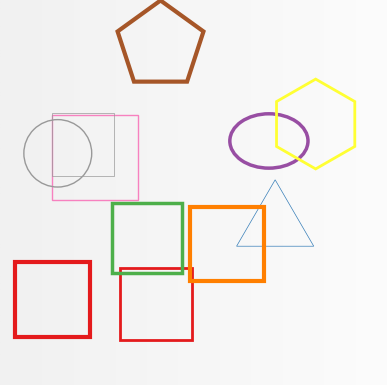[{"shape": "square", "thickness": 3, "radius": 0.49, "center": [0.136, 0.223]}, {"shape": "square", "thickness": 2, "radius": 0.47, "center": [0.403, 0.211]}, {"shape": "triangle", "thickness": 0.5, "radius": 0.57, "center": [0.71, 0.418]}, {"shape": "square", "thickness": 2.5, "radius": 0.45, "center": [0.379, 0.382]}, {"shape": "oval", "thickness": 2.5, "radius": 0.5, "center": [0.694, 0.634]}, {"shape": "square", "thickness": 3, "radius": 0.48, "center": [0.586, 0.366]}, {"shape": "hexagon", "thickness": 2, "radius": 0.58, "center": [0.815, 0.678]}, {"shape": "pentagon", "thickness": 3, "radius": 0.58, "center": [0.414, 0.882]}, {"shape": "square", "thickness": 1, "radius": 0.56, "center": [0.245, 0.591]}, {"shape": "square", "thickness": 0.5, "radius": 0.4, "center": [0.214, 0.625]}, {"shape": "circle", "thickness": 1, "radius": 0.44, "center": [0.149, 0.602]}]